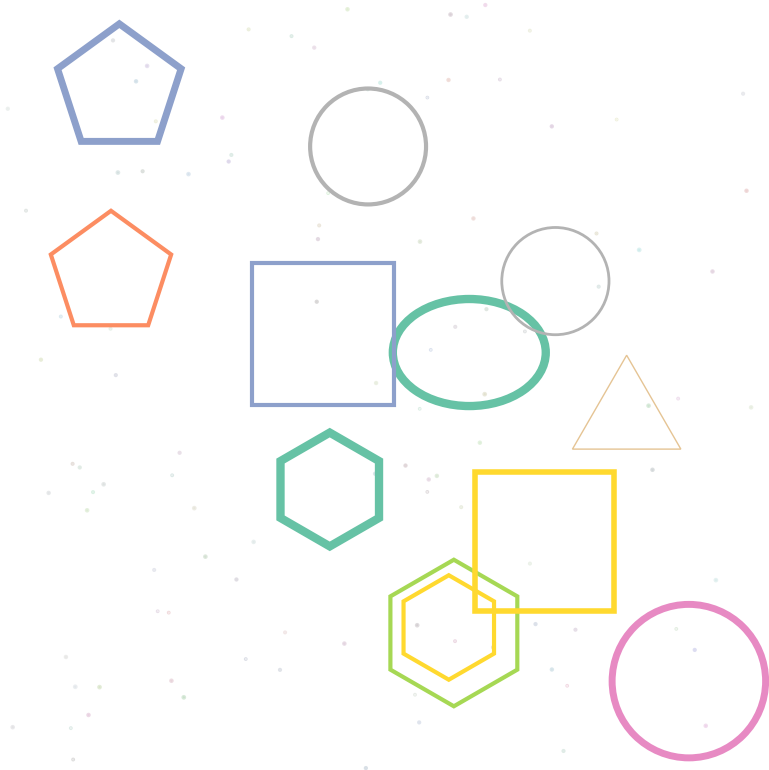[{"shape": "oval", "thickness": 3, "radius": 0.5, "center": [0.609, 0.542]}, {"shape": "hexagon", "thickness": 3, "radius": 0.37, "center": [0.428, 0.364]}, {"shape": "pentagon", "thickness": 1.5, "radius": 0.41, "center": [0.144, 0.644]}, {"shape": "pentagon", "thickness": 2.5, "radius": 0.42, "center": [0.155, 0.885]}, {"shape": "square", "thickness": 1.5, "radius": 0.46, "center": [0.419, 0.566]}, {"shape": "circle", "thickness": 2.5, "radius": 0.5, "center": [0.895, 0.115]}, {"shape": "hexagon", "thickness": 1.5, "radius": 0.48, "center": [0.589, 0.178]}, {"shape": "square", "thickness": 2, "radius": 0.45, "center": [0.707, 0.297]}, {"shape": "hexagon", "thickness": 1.5, "radius": 0.34, "center": [0.583, 0.185]}, {"shape": "triangle", "thickness": 0.5, "radius": 0.41, "center": [0.814, 0.457]}, {"shape": "circle", "thickness": 1, "radius": 0.35, "center": [0.721, 0.635]}, {"shape": "circle", "thickness": 1.5, "radius": 0.38, "center": [0.478, 0.81]}]